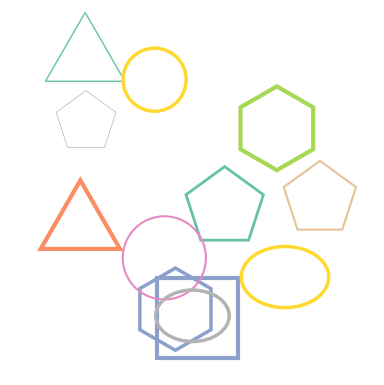[{"shape": "triangle", "thickness": 1, "radius": 0.6, "center": [0.221, 0.848]}, {"shape": "pentagon", "thickness": 2, "radius": 0.53, "center": [0.584, 0.462]}, {"shape": "triangle", "thickness": 3, "radius": 0.59, "center": [0.209, 0.413]}, {"shape": "hexagon", "thickness": 2.5, "radius": 0.53, "center": [0.456, 0.197]}, {"shape": "square", "thickness": 3, "radius": 0.52, "center": [0.513, 0.173]}, {"shape": "circle", "thickness": 1.5, "radius": 0.54, "center": [0.427, 0.33]}, {"shape": "hexagon", "thickness": 3, "radius": 0.54, "center": [0.719, 0.667]}, {"shape": "oval", "thickness": 2.5, "radius": 0.57, "center": [0.74, 0.28]}, {"shape": "circle", "thickness": 2.5, "radius": 0.41, "center": [0.402, 0.793]}, {"shape": "pentagon", "thickness": 1.5, "radius": 0.49, "center": [0.831, 0.483]}, {"shape": "pentagon", "thickness": 0.5, "radius": 0.41, "center": [0.223, 0.683]}, {"shape": "oval", "thickness": 2.5, "radius": 0.48, "center": [0.5, 0.18]}]